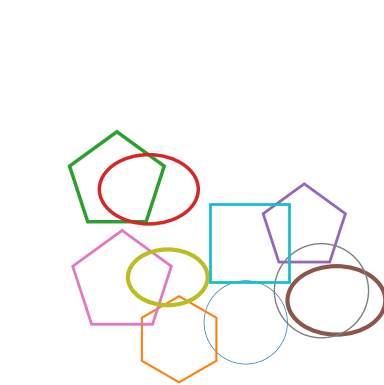[{"shape": "circle", "thickness": 0.5, "radius": 0.54, "center": [0.638, 0.163]}, {"shape": "hexagon", "thickness": 1.5, "radius": 0.56, "center": [0.465, 0.119]}, {"shape": "pentagon", "thickness": 2.5, "radius": 0.65, "center": [0.304, 0.529]}, {"shape": "oval", "thickness": 2.5, "radius": 0.64, "center": [0.387, 0.508]}, {"shape": "pentagon", "thickness": 2, "radius": 0.56, "center": [0.79, 0.41]}, {"shape": "oval", "thickness": 3, "radius": 0.63, "center": [0.874, 0.22]}, {"shape": "pentagon", "thickness": 2, "radius": 0.67, "center": [0.317, 0.267]}, {"shape": "circle", "thickness": 1, "radius": 0.61, "center": [0.835, 0.245]}, {"shape": "oval", "thickness": 3, "radius": 0.52, "center": [0.436, 0.28]}, {"shape": "square", "thickness": 2, "radius": 0.51, "center": [0.648, 0.368]}]